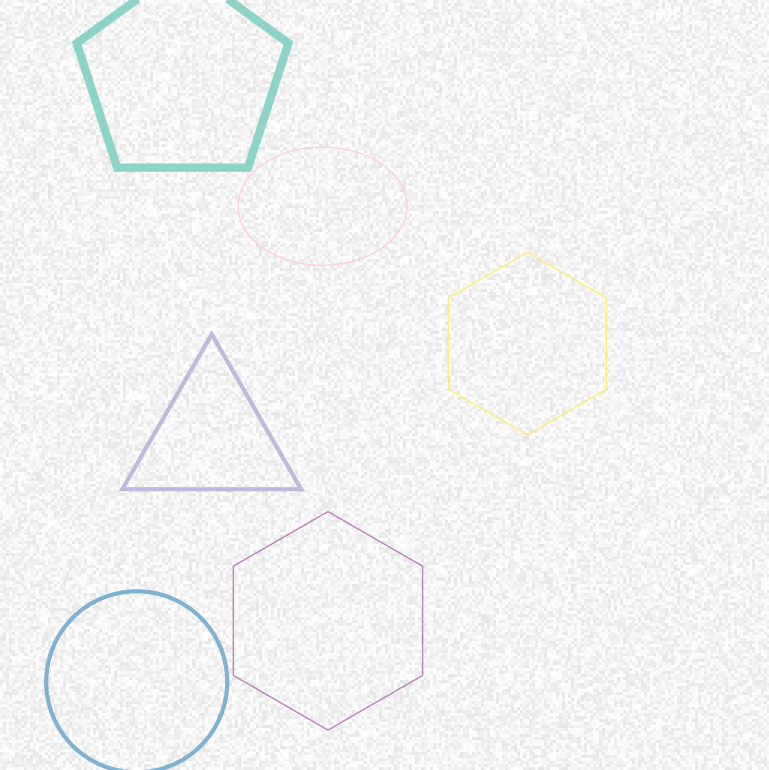[{"shape": "pentagon", "thickness": 3, "radius": 0.72, "center": [0.237, 0.899]}, {"shape": "triangle", "thickness": 1.5, "radius": 0.67, "center": [0.275, 0.432]}, {"shape": "circle", "thickness": 1.5, "radius": 0.59, "center": [0.178, 0.115]}, {"shape": "oval", "thickness": 0.5, "radius": 0.55, "center": [0.419, 0.732]}, {"shape": "hexagon", "thickness": 0.5, "radius": 0.71, "center": [0.426, 0.194]}, {"shape": "hexagon", "thickness": 0.5, "radius": 0.59, "center": [0.685, 0.554]}]